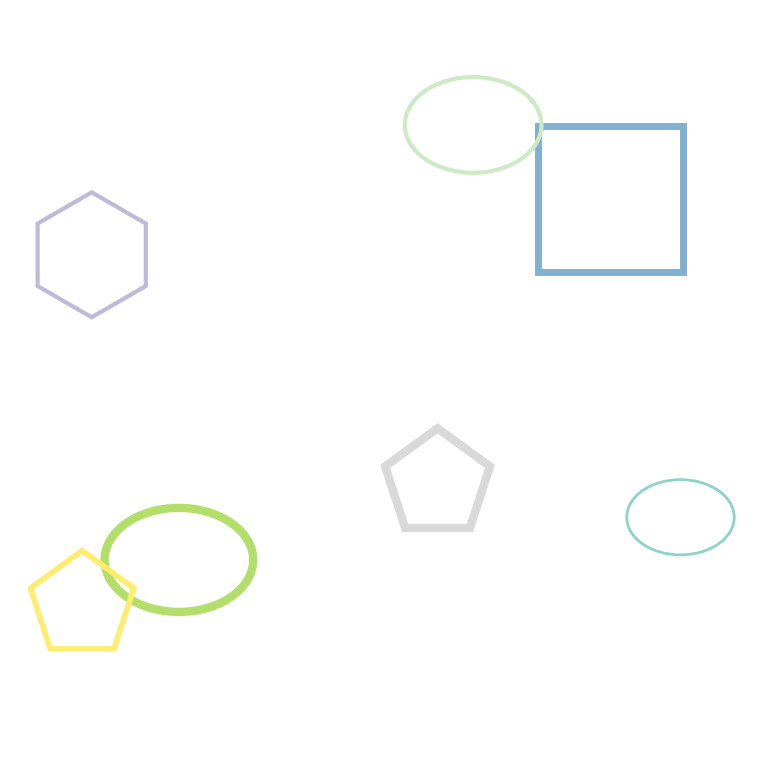[{"shape": "oval", "thickness": 1, "radius": 0.35, "center": [0.884, 0.328]}, {"shape": "hexagon", "thickness": 1.5, "radius": 0.41, "center": [0.119, 0.669]}, {"shape": "square", "thickness": 2.5, "radius": 0.47, "center": [0.793, 0.741]}, {"shape": "oval", "thickness": 3, "radius": 0.48, "center": [0.232, 0.273]}, {"shape": "pentagon", "thickness": 3, "radius": 0.36, "center": [0.568, 0.372]}, {"shape": "oval", "thickness": 1.5, "radius": 0.44, "center": [0.614, 0.838]}, {"shape": "pentagon", "thickness": 2, "radius": 0.35, "center": [0.107, 0.214]}]